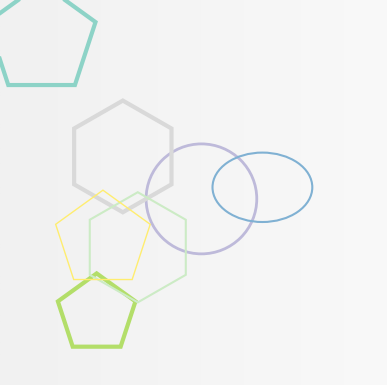[{"shape": "pentagon", "thickness": 3, "radius": 0.73, "center": [0.107, 0.897]}, {"shape": "circle", "thickness": 2, "radius": 0.71, "center": [0.52, 0.483]}, {"shape": "oval", "thickness": 1.5, "radius": 0.64, "center": [0.677, 0.513]}, {"shape": "pentagon", "thickness": 3, "radius": 0.53, "center": [0.249, 0.185]}, {"shape": "hexagon", "thickness": 3, "radius": 0.73, "center": [0.317, 0.594]}, {"shape": "hexagon", "thickness": 1.5, "radius": 0.72, "center": [0.356, 0.358]}, {"shape": "pentagon", "thickness": 1, "radius": 0.64, "center": [0.266, 0.378]}]